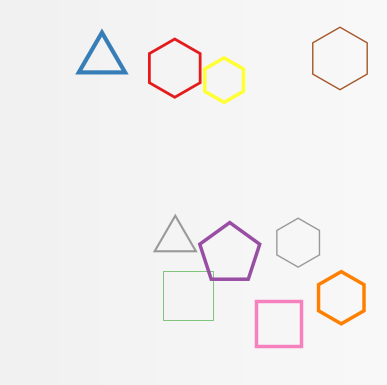[{"shape": "hexagon", "thickness": 2, "radius": 0.38, "center": [0.451, 0.823]}, {"shape": "triangle", "thickness": 3, "radius": 0.34, "center": [0.263, 0.846]}, {"shape": "square", "thickness": 0.5, "radius": 0.32, "center": [0.485, 0.231]}, {"shape": "pentagon", "thickness": 2.5, "radius": 0.41, "center": [0.593, 0.341]}, {"shape": "hexagon", "thickness": 2.5, "radius": 0.34, "center": [0.881, 0.227]}, {"shape": "hexagon", "thickness": 2.5, "radius": 0.29, "center": [0.578, 0.792]}, {"shape": "hexagon", "thickness": 1, "radius": 0.41, "center": [0.877, 0.848]}, {"shape": "square", "thickness": 2.5, "radius": 0.29, "center": [0.719, 0.16]}, {"shape": "hexagon", "thickness": 1, "radius": 0.32, "center": [0.769, 0.37]}, {"shape": "triangle", "thickness": 1.5, "radius": 0.31, "center": [0.452, 0.378]}]